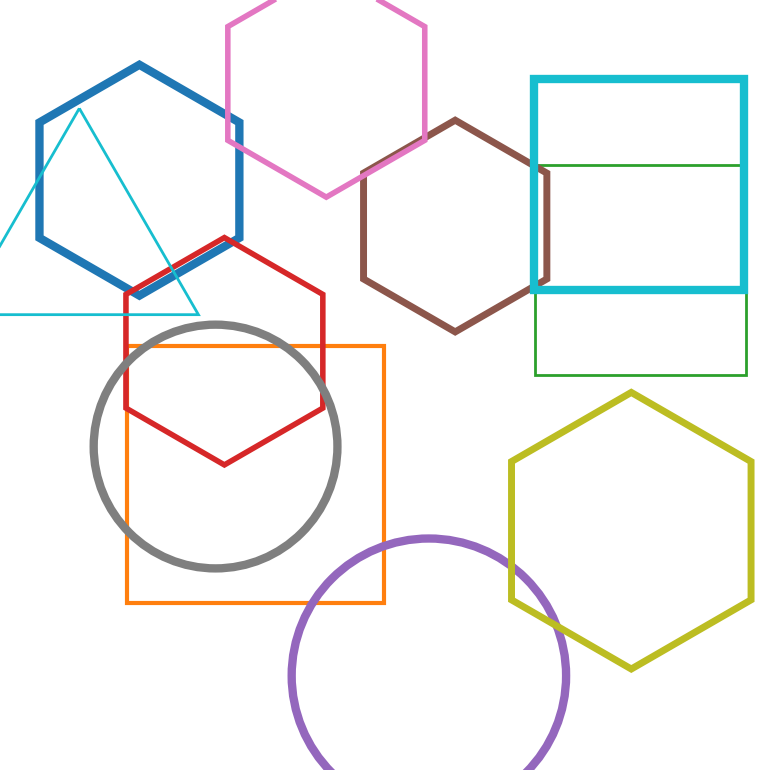[{"shape": "hexagon", "thickness": 3, "radius": 0.75, "center": [0.181, 0.766]}, {"shape": "square", "thickness": 1.5, "radius": 0.83, "center": [0.332, 0.384]}, {"shape": "square", "thickness": 1, "radius": 0.68, "center": [0.832, 0.65]}, {"shape": "hexagon", "thickness": 2, "radius": 0.74, "center": [0.291, 0.544]}, {"shape": "circle", "thickness": 3, "radius": 0.89, "center": [0.557, 0.122]}, {"shape": "hexagon", "thickness": 2.5, "radius": 0.69, "center": [0.591, 0.706]}, {"shape": "hexagon", "thickness": 2, "radius": 0.74, "center": [0.424, 0.892]}, {"shape": "circle", "thickness": 3, "radius": 0.79, "center": [0.28, 0.42]}, {"shape": "hexagon", "thickness": 2.5, "radius": 0.9, "center": [0.82, 0.311]}, {"shape": "square", "thickness": 3, "radius": 0.68, "center": [0.83, 0.761]}, {"shape": "triangle", "thickness": 1, "radius": 0.89, "center": [0.103, 0.681]}]